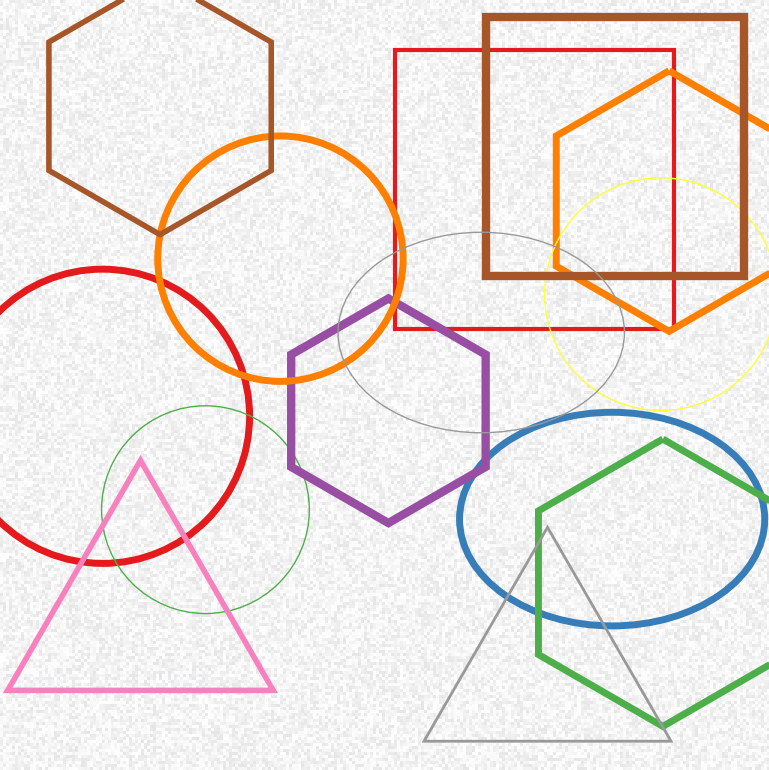[{"shape": "square", "thickness": 1.5, "radius": 0.9, "center": [0.694, 0.754]}, {"shape": "circle", "thickness": 2.5, "radius": 0.96, "center": [0.133, 0.459]}, {"shape": "oval", "thickness": 2.5, "radius": 0.99, "center": [0.795, 0.326]}, {"shape": "circle", "thickness": 0.5, "radius": 0.67, "center": [0.267, 0.338]}, {"shape": "hexagon", "thickness": 2.5, "radius": 0.93, "center": [0.861, 0.243]}, {"shape": "hexagon", "thickness": 3, "radius": 0.73, "center": [0.504, 0.467]}, {"shape": "circle", "thickness": 2.5, "radius": 0.8, "center": [0.364, 0.664]}, {"shape": "hexagon", "thickness": 2.5, "radius": 0.85, "center": [0.869, 0.739]}, {"shape": "circle", "thickness": 0.5, "radius": 0.76, "center": [0.858, 0.618]}, {"shape": "hexagon", "thickness": 2, "radius": 0.83, "center": [0.208, 0.862]}, {"shape": "square", "thickness": 3, "radius": 0.84, "center": [0.799, 0.81]}, {"shape": "triangle", "thickness": 2, "radius": 1.0, "center": [0.182, 0.203]}, {"shape": "oval", "thickness": 0.5, "radius": 0.93, "center": [0.625, 0.568]}, {"shape": "triangle", "thickness": 1, "radius": 0.93, "center": [0.711, 0.13]}]